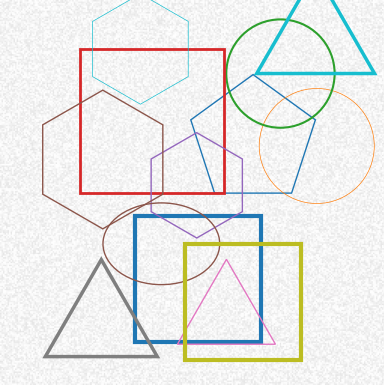[{"shape": "square", "thickness": 3, "radius": 0.82, "center": [0.515, 0.274]}, {"shape": "pentagon", "thickness": 1, "radius": 0.85, "center": [0.657, 0.636]}, {"shape": "circle", "thickness": 0.5, "radius": 0.75, "center": [0.823, 0.621]}, {"shape": "circle", "thickness": 1.5, "radius": 0.7, "center": [0.728, 0.809]}, {"shape": "square", "thickness": 2, "radius": 0.94, "center": [0.396, 0.685]}, {"shape": "hexagon", "thickness": 1, "radius": 0.68, "center": [0.511, 0.519]}, {"shape": "oval", "thickness": 1, "radius": 0.76, "center": [0.419, 0.367]}, {"shape": "hexagon", "thickness": 1, "radius": 0.9, "center": [0.267, 0.586]}, {"shape": "triangle", "thickness": 1, "radius": 0.73, "center": [0.588, 0.179]}, {"shape": "triangle", "thickness": 2.5, "radius": 0.84, "center": [0.263, 0.158]}, {"shape": "square", "thickness": 3, "radius": 0.75, "center": [0.632, 0.215]}, {"shape": "hexagon", "thickness": 0.5, "radius": 0.72, "center": [0.365, 0.873]}, {"shape": "triangle", "thickness": 2.5, "radius": 0.88, "center": [0.82, 0.897]}]